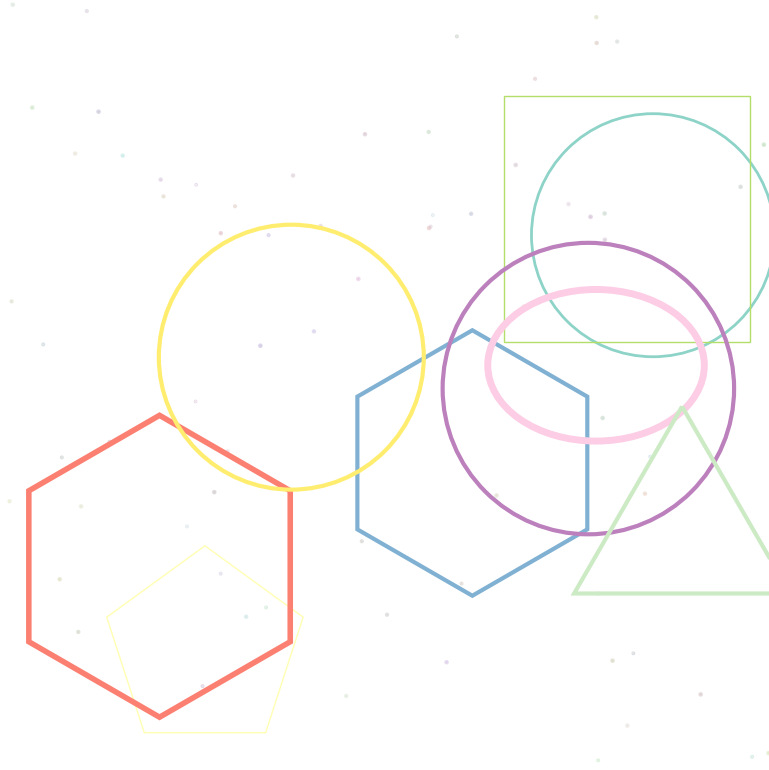[{"shape": "circle", "thickness": 1, "radius": 0.79, "center": [0.848, 0.695]}, {"shape": "pentagon", "thickness": 0.5, "radius": 0.67, "center": [0.266, 0.157]}, {"shape": "hexagon", "thickness": 2, "radius": 0.98, "center": [0.207, 0.265]}, {"shape": "hexagon", "thickness": 1.5, "radius": 0.86, "center": [0.613, 0.399]}, {"shape": "square", "thickness": 0.5, "radius": 0.8, "center": [0.815, 0.716]}, {"shape": "oval", "thickness": 2.5, "radius": 0.7, "center": [0.774, 0.526]}, {"shape": "circle", "thickness": 1.5, "radius": 0.95, "center": [0.764, 0.495]}, {"shape": "triangle", "thickness": 1.5, "radius": 0.81, "center": [0.886, 0.31]}, {"shape": "circle", "thickness": 1.5, "radius": 0.86, "center": [0.378, 0.536]}]